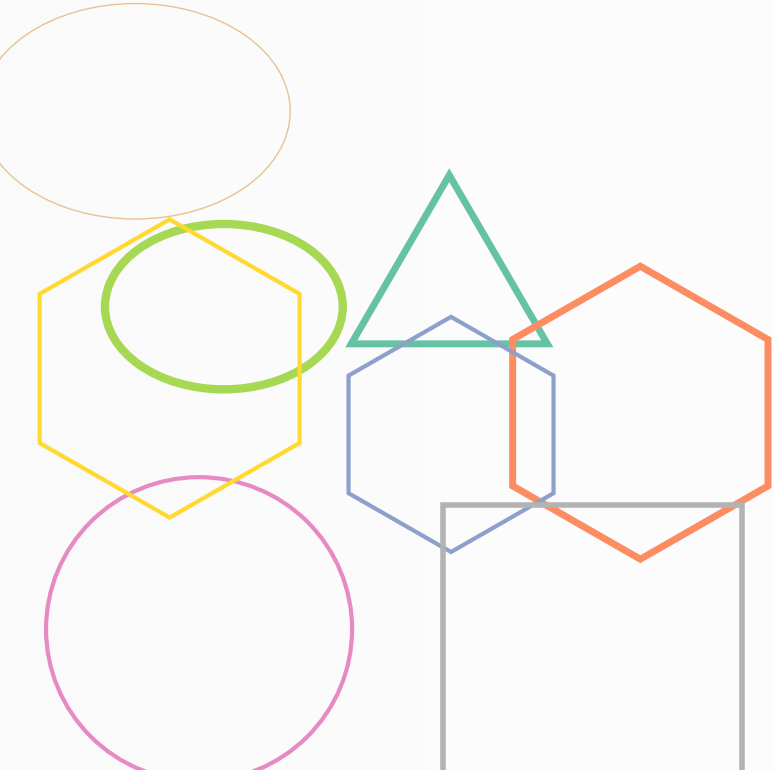[{"shape": "triangle", "thickness": 2.5, "radius": 0.73, "center": [0.58, 0.626]}, {"shape": "hexagon", "thickness": 2.5, "radius": 0.95, "center": [0.826, 0.464]}, {"shape": "hexagon", "thickness": 1.5, "radius": 0.76, "center": [0.582, 0.436]}, {"shape": "circle", "thickness": 1.5, "radius": 0.99, "center": [0.257, 0.183]}, {"shape": "oval", "thickness": 3, "radius": 0.77, "center": [0.289, 0.602]}, {"shape": "hexagon", "thickness": 1.5, "radius": 0.97, "center": [0.219, 0.521]}, {"shape": "oval", "thickness": 0.5, "radius": 1.0, "center": [0.175, 0.855]}, {"shape": "square", "thickness": 2, "radius": 0.97, "center": [0.764, 0.15]}]